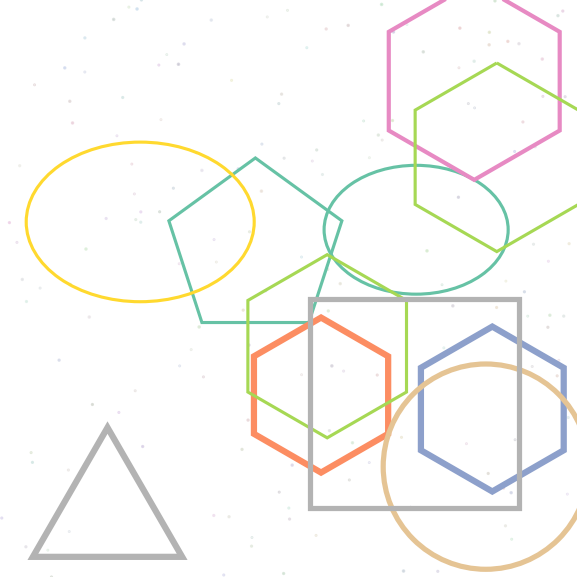[{"shape": "oval", "thickness": 1.5, "radius": 0.8, "center": [0.721, 0.601]}, {"shape": "pentagon", "thickness": 1.5, "radius": 0.79, "center": [0.442, 0.568]}, {"shape": "hexagon", "thickness": 3, "radius": 0.67, "center": [0.556, 0.315]}, {"shape": "hexagon", "thickness": 3, "radius": 0.71, "center": [0.852, 0.291]}, {"shape": "hexagon", "thickness": 2, "radius": 0.85, "center": [0.821, 0.859]}, {"shape": "hexagon", "thickness": 1.5, "radius": 0.82, "center": [0.86, 0.727]}, {"shape": "hexagon", "thickness": 1.5, "radius": 0.79, "center": [0.567, 0.4]}, {"shape": "oval", "thickness": 1.5, "radius": 0.99, "center": [0.243, 0.615]}, {"shape": "circle", "thickness": 2.5, "radius": 0.89, "center": [0.841, 0.191]}, {"shape": "triangle", "thickness": 3, "radius": 0.75, "center": [0.186, 0.11]}, {"shape": "square", "thickness": 2.5, "radius": 0.91, "center": [0.718, 0.301]}]